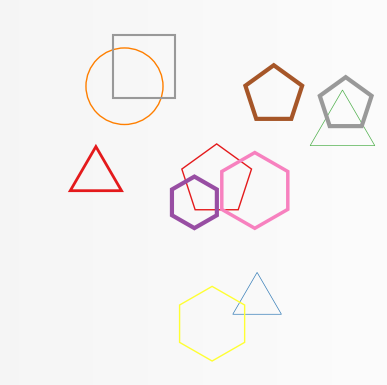[{"shape": "pentagon", "thickness": 1, "radius": 0.47, "center": [0.559, 0.532]}, {"shape": "triangle", "thickness": 2, "radius": 0.38, "center": [0.247, 0.543]}, {"shape": "triangle", "thickness": 0.5, "radius": 0.36, "center": [0.663, 0.22]}, {"shape": "triangle", "thickness": 0.5, "radius": 0.48, "center": [0.884, 0.67]}, {"shape": "hexagon", "thickness": 3, "radius": 0.33, "center": [0.502, 0.474]}, {"shape": "circle", "thickness": 1, "radius": 0.5, "center": [0.321, 0.776]}, {"shape": "hexagon", "thickness": 1, "radius": 0.48, "center": [0.547, 0.159]}, {"shape": "pentagon", "thickness": 3, "radius": 0.39, "center": [0.707, 0.754]}, {"shape": "hexagon", "thickness": 2.5, "radius": 0.49, "center": [0.658, 0.505]}, {"shape": "pentagon", "thickness": 3, "radius": 0.35, "center": [0.892, 0.729]}, {"shape": "square", "thickness": 1.5, "radius": 0.4, "center": [0.371, 0.827]}]